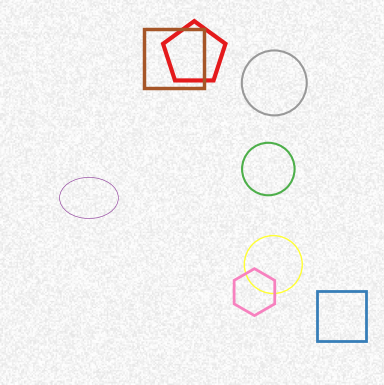[{"shape": "pentagon", "thickness": 3, "radius": 0.43, "center": [0.505, 0.86]}, {"shape": "square", "thickness": 2, "radius": 0.32, "center": [0.887, 0.179]}, {"shape": "circle", "thickness": 1.5, "radius": 0.34, "center": [0.697, 0.561]}, {"shape": "oval", "thickness": 0.5, "radius": 0.38, "center": [0.231, 0.486]}, {"shape": "circle", "thickness": 1, "radius": 0.38, "center": [0.71, 0.313]}, {"shape": "square", "thickness": 2.5, "radius": 0.39, "center": [0.452, 0.849]}, {"shape": "hexagon", "thickness": 2, "radius": 0.3, "center": [0.661, 0.241]}, {"shape": "circle", "thickness": 1.5, "radius": 0.42, "center": [0.712, 0.785]}]